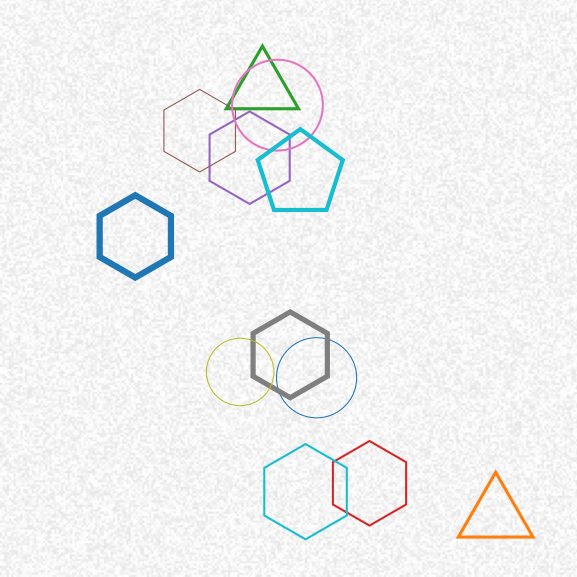[{"shape": "circle", "thickness": 0.5, "radius": 0.35, "center": [0.548, 0.345]}, {"shape": "hexagon", "thickness": 3, "radius": 0.36, "center": [0.234, 0.59]}, {"shape": "triangle", "thickness": 1.5, "radius": 0.37, "center": [0.858, 0.107]}, {"shape": "triangle", "thickness": 1.5, "radius": 0.36, "center": [0.454, 0.847]}, {"shape": "hexagon", "thickness": 1, "radius": 0.37, "center": [0.64, 0.162]}, {"shape": "hexagon", "thickness": 1, "radius": 0.4, "center": [0.432, 0.726]}, {"shape": "hexagon", "thickness": 0.5, "radius": 0.36, "center": [0.346, 0.773]}, {"shape": "circle", "thickness": 1, "radius": 0.39, "center": [0.48, 0.817]}, {"shape": "hexagon", "thickness": 2.5, "radius": 0.37, "center": [0.503, 0.385]}, {"shape": "circle", "thickness": 0.5, "radius": 0.29, "center": [0.416, 0.355]}, {"shape": "pentagon", "thickness": 2, "radius": 0.39, "center": [0.52, 0.698]}, {"shape": "hexagon", "thickness": 1, "radius": 0.41, "center": [0.529, 0.148]}]